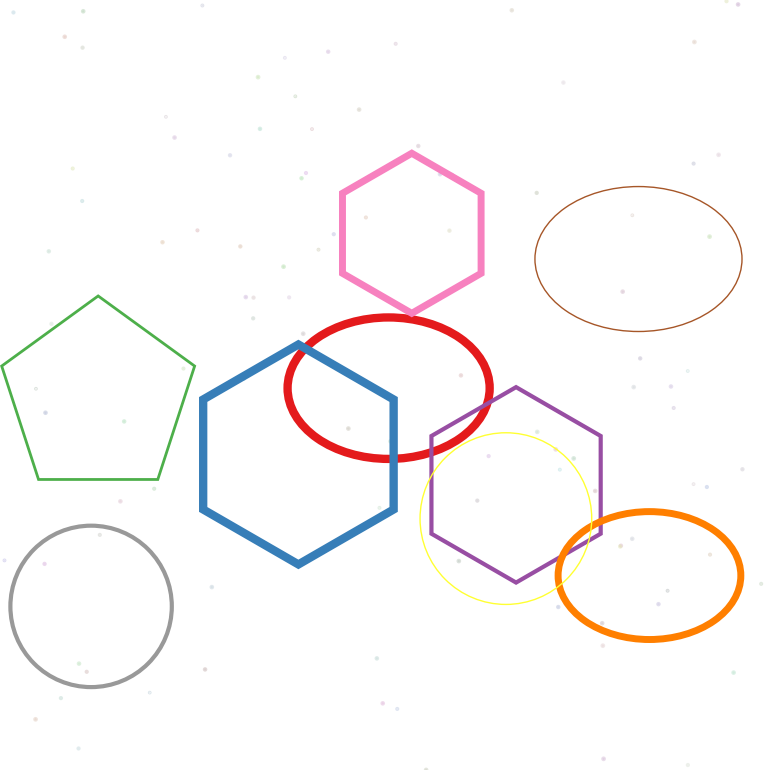[{"shape": "oval", "thickness": 3, "radius": 0.66, "center": [0.505, 0.496]}, {"shape": "hexagon", "thickness": 3, "radius": 0.71, "center": [0.388, 0.41]}, {"shape": "pentagon", "thickness": 1, "radius": 0.66, "center": [0.127, 0.484]}, {"shape": "hexagon", "thickness": 1.5, "radius": 0.63, "center": [0.67, 0.37]}, {"shape": "oval", "thickness": 2.5, "radius": 0.59, "center": [0.843, 0.253]}, {"shape": "circle", "thickness": 0.5, "radius": 0.56, "center": [0.657, 0.326]}, {"shape": "oval", "thickness": 0.5, "radius": 0.67, "center": [0.829, 0.664]}, {"shape": "hexagon", "thickness": 2.5, "radius": 0.52, "center": [0.535, 0.697]}, {"shape": "circle", "thickness": 1.5, "radius": 0.52, "center": [0.118, 0.212]}]